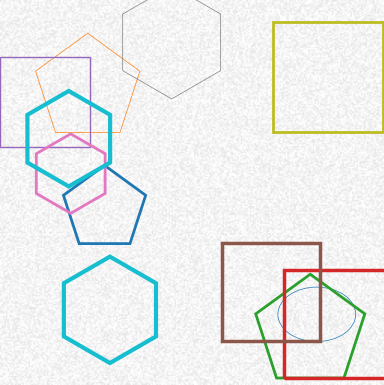[{"shape": "oval", "thickness": 0.5, "radius": 0.5, "center": [0.823, 0.184]}, {"shape": "pentagon", "thickness": 2, "radius": 0.56, "center": [0.272, 0.458]}, {"shape": "pentagon", "thickness": 0.5, "radius": 0.71, "center": [0.228, 0.771]}, {"shape": "pentagon", "thickness": 2, "radius": 0.74, "center": [0.806, 0.139]}, {"shape": "square", "thickness": 2.5, "radius": 0.7, "center": [0.878, 0.159]}, {"shape": "square", "thickness": 1, "radius": 0.58, "center": [0.117, 0.735]}, {"shape": "square", "thickness": 2.5, "radius": 0.64, "center": [0.704, 0.242]}, {"shape": "hexagon", "thickness": 2, "radius": 0.52, "center": [0.184, 0.549]}, {"shape": "hexagon", "thickness": 0.5, "radius": 0.73, "center": [0.446, 0.89]}, {"shape": "square", "thickness": 2, "radius": 0.71, "center": [0.852, 0.799]}, {"shape": "hexagon", "thickness": 3, "radius": 0.62, "center": [0.179, 0.64]}, {"shape": "hexagon", "thickness": 3, "radius": 0.69, "center": [0.286, 0.195]}]